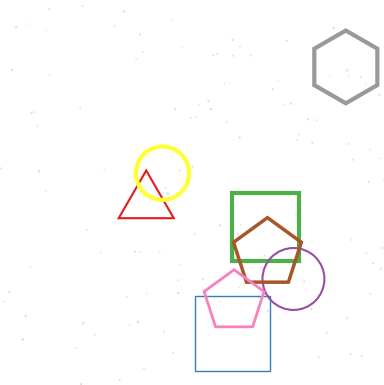[{"shape": "triangle", "thickness": 1.5, "radius": 0.41, "center": [0.38, 0.475]}, {"shape": "square", "thickness": 1, "radius": 0.49, "center": [0.604, 0.133]}, {"shape": "square", "thickness": 3, "radius": 0.44, "center": [0.689, 0.411]}, {"shape": "circle", "thickness": 1.5, "radius": 0.4, "center": [0.762, 0.275]}, {"shape": "circle", "thickness": 3, "radius": 0.35, "center": [0.422, 0.55]}, {"shape": "pentagon", "thickness": 2.5, "radius": 0.46, "center": [0.695, 0.342]}, {"shape": "pentagon", "thickness": 2, "radius": 0.41, "center": [0.608, 0.217]}, {"shape": "hexagon", "thickness": 3, "radius": 0.47, "center": [0.898, 0.826]}]